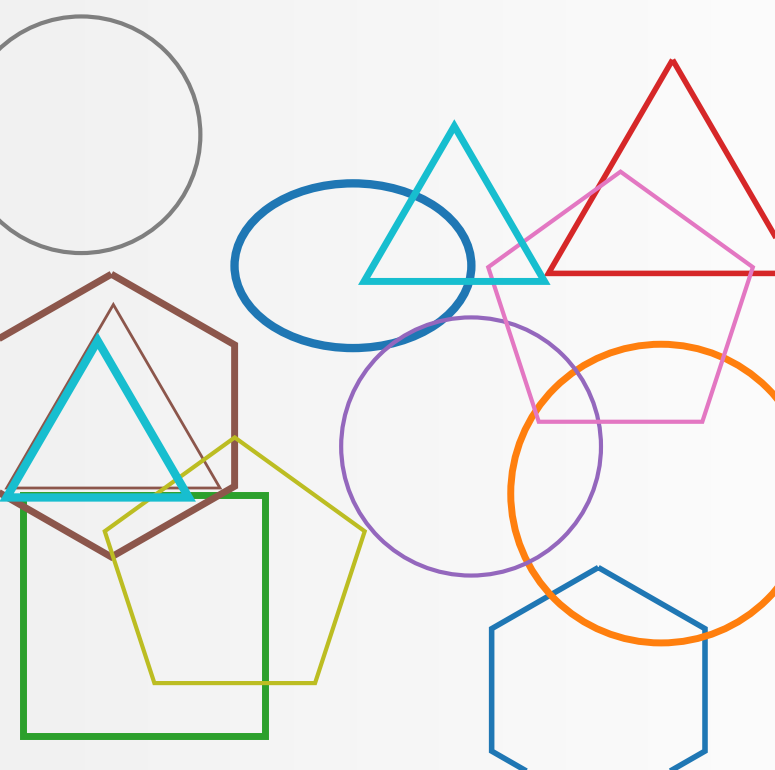[{"shape": "hexagon", "thickness": 2, "radius": 0.79, "center": [0.772, 0.104]}, {"shape": "oval", "thickness": 3, "radius": 0.76, "center": [0.455, 0.655]}, {"shape": "circle", "thickness": 2.5, "radius": 0.97, "center": [0.853, 0.359]}, {"shape": "square", "thickness": 2.5, "radius": 0.78, "center": [0.186, 0.201]}, {"shape": "triangle", "thickness": 2, "radius": 0.92, "center": [0.868, 0.737]}, {"shape": "circle", "thickness": 1.5, "radius": 0.84, "center": [0.608, 0.42]}, {"shape": "hexagon", "thickness": 2.5, "radius": 0.92, "center": [0.144, 0.46]}, {"shape": "triangle", "thickness": 1, "radius": 0.79, "center": [0.146, 0.446]}, {"shape": "pentagon", "thickness": 1.5, "radius": 0.9, "center": [0.801, 0.598]}, {"shape": "circle", "thickness": 1.5, "radius": 0.77, "center": [0.105, 0.825]}, {"shape": "pentagon", "thickness": 1.5, "radius": 0.88, "center": [0.303, 0.256]}, {"shape": "triangle", "thickness": 3, "radius": 0.68, "center": [0.126, 0.422]}, {"shape": "triangle", "thickness": 2.5, "radius": 0.67, "center": [0.586, 0.702]}]